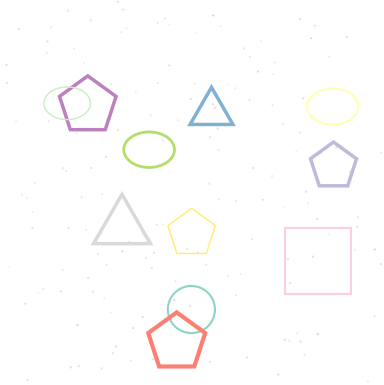[{"shape": "circle", "thickness": 1.5, "radius": 0.31, "center": [0.497, 0.196]}, {"shape": "oval", "thickness": 1.5, "radius": 0.33, "center": [0.864, 0.723]}, {"shape": "pentagon", "thickness": 2.5, "radius": 0.31, "center": [0.866, 0.568]}, {"shape": "pentagon", "thickness": 3, "radius": 0.39, "center": [0.459, 0.111]}, {"shape": "triangle", "thickness": 2.5, "radius": 0.32, "center": [0.549, 0.709]}, {"shape": "oval", "thickness": 2, "radius": 0.33, "center": [0.387, 0.611]}, {"shape": "square", "thickness": 1.5, "radius": 0.43, "center": [0.827, 0.323]}, {"shape": "triangle", "thickness": 2.5, "radius": 0.43, "center": [0.317, 0.41]}, {"shape": "pentagon", "thickness": 2.5, "radius": 0.39, "center": [0.228, 0.726]}, {"shape": "oval", "thickness": 1, "radius": 0.3, "center": [0.174, 0.732]}, {"shape": "pentagon", "thickness": 1, "radius": 0.32, "center": [0.498, 0.394]}]